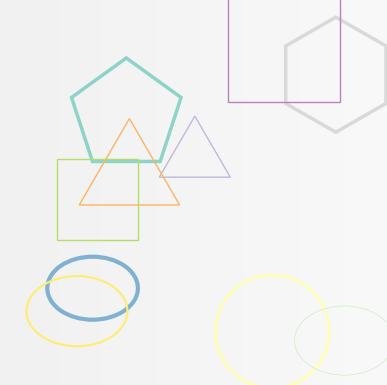[{"shape": "pentagon", "thickness": 2.5, "radius": 0.74, "center": [0.326, 0.701]}, {"shape": "circle", "thickness": 2, "radius": 0.73, "center": [0.703, 0.139]}, {"shape": "triangle", "thickness": 1, "radius": 0.53, "center": [0.503, 0.593]}, {"shape": "oval", "thickness": 3, "radius": 0.58, "center": [0.239, 0.251]}, {"shape": "triangle", "thickness": 1, "radius": 0.75, "center": [0.334, 0.542]}, {"shape": "square", "thickness": 1, "radius": 0.53, "center": [0.252, 0.481]}, {"shape": "hexagon", "thickness": 2.5, "radius": 0.75, "center": [0.867, 0.806]}, {"shape": "square", "thickness": 1, "radius": 0.72, "center": [0.733, 0.878]}, {"shape": "oval", "thickness": 0.5, "radius": 0.64, "center": [0.889, 0.115]}, {"shape": "oval", "thickness": 1.5, "radius": 0.65, "center": [0.199, 0.192]}]